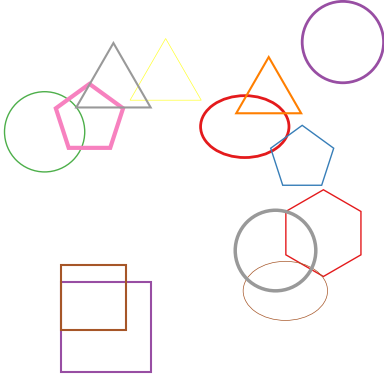[{"shape": "hexagon", "thickness": 1, "radius": 0.56, "center": [0.84, 0.394]}, {"shape": "oval", "thickness": 2, "radius": 0.57, "center": [0.636, 0.671]}, {"shape": "pentagon", "thickness": 1, "radius": 0.43, "center": [0.785, 0.588]}, {"shape": "circle", "thickness": 1, "radius": 0.52, "center": [0.116, 0.658]}, {"shape": "circle", "thickness": 2, "radius": 0.53, "center": [0.891, 0.891]}, {"shape": "square", "thickness": 1.5, "radius": 0.59, "center": [0.276, 0.15]}, {"shape": "triangle", "thickness": 1.5, "radius": 0.49, "center": [0.698, 0.754]}, {"shape": "triangle", "thickness": 0.5, "radius": 0.53, "center": [0.43, 0.793]}, {"shape": "square", "thickness": 1.5, "radius": 0.42, "center": [0.243, 0.228]}, {"shape": "oval", "thickness": 0.5, "radius": 0.55, "center": [0.741, 0.245]}, {"shape": "pentagon", "thickness": 3, "radius": 0.46, "center": [0.232, 0.69]}, {"shape": "circle", "thickness": 2.5, "radius": 0.52, "center": [0.716, 0.349]}, {"shape": "triangle", "thickness": 1.5, "radius": 0.56, "center": [0.295, 0.777]}]